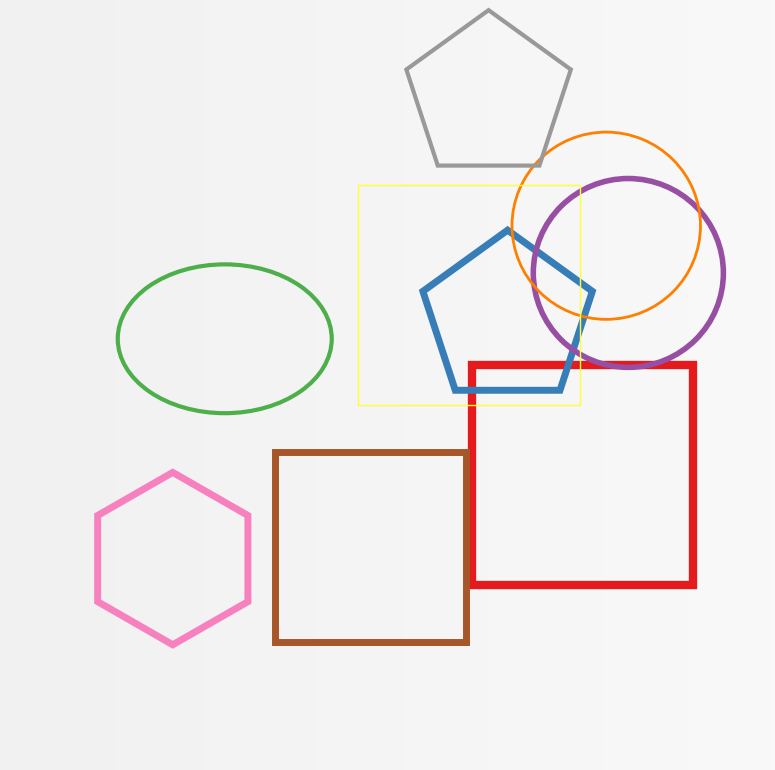[{"shape": "square", "thickness": 3, "radius": 0.71, "center": [0.752, 0.384]}, {"shape": "pentagon", "thickness": 2.5, "radius": 0.57, "center": [0.655, 0.586]}, {"shape": "oval", "thickness": 1.5, "radius": 0.69, "center": [0.29, 0.56]}, {"shape": "circle", "thickness": 2, "radius": 0.61, "center": [0.811, 0.646]}, {"shape": "circle", "thickness": 1, "radius": 0.61, "center": [0.782, 0.707]}, {"shape": "square", "thickness": 0.5, "radius": 0.71, "center": [0.605, 0.617]}, {"shape": "square", "thickness": 2.5, "radius": 0.61, "center": [0.478, 0.29]}, {"shape": "hexagon", "thickness": 2.5, "radius": 0.56, "center": [0.223, 0.275]}, {"shape": "pentagon", "thickness": 1.5, "radius": 0.56, "center": [0.63, 0.875]}]